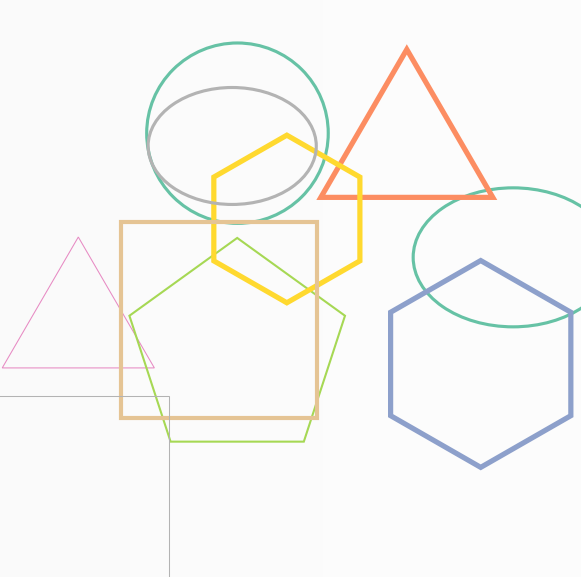[{"shape": "oval", "thickness": 1.5, "radius": 0.86, "center": [0.883, 0.554]}, {"shape": "circle", "thickness": 1.5, "radius": 0.78, "center": [0.409, 0.769]}, {"shape": "triangle", "thickness": 2.5, "radius": 0.85, "center": [0.7, 0.743]}, {"shape": "hexagon", "thickness": 2.5, "radius": 0.9, "center": [0.827, 0.369]}, {"shape": "triangle", "thickness": 0.5, "radius": 0.76, "center": [0.135, 0.438]}, {"shape": "pentagon", "thickness": 1, "radius": 0.97, "center": [0.408, 0.392]}, {"shape": "hexagon", "thickness": 2.5, "radius": 0.73, "center": [0.494, 0.62]}, {"shape": "square", "thickness": 2, "radius": 0.85, "center": [0.377, 0.445]}, {"shape": "oval", "thickness": 1.5, "radius": 0.72, "center": [0.399, 0.746]}, {"shape": "square", "thickness": 0.5, "radius": 0.83, "center": [0.125, 0.146]}]